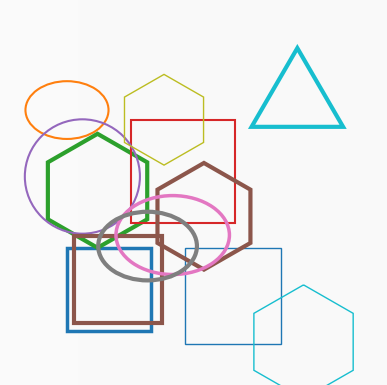[{"shape": "square", "thickness": 1, "radius": 0.62, "center": [0.602, 0.232]}, {"shape": "square", "thickness": 2.5, "radius": 0.54, "center": [0.282, 0.247]}, {"shape": "oval", "thickness": 1.5, "radius": 0.54, "center": [0.173, 0.714]}, {"shape": "hexagon", "thickness": 3, "radius": 0.74, "center": [0.252, 0.504]}, {"shape": "square", "thickness": 1.5, "radius": 0.67, "center": [0.473, 0.554]}, {"shape": "circle", "thickness": 1.5, "radius": 0.74, "center": [0.213, 0.542]}, {"shape": "square", "thickness": 3, "radius": 0.56, "center": [0.305, 0.275]}, {"shape": "hexagon", "thickness": 3, "radius": 0.69, "center": [0.526, 0.438]}, {"shape": "oval", "thickness": 2.5, "radius": 0.73, "center": [0.446, 0.389]}, {"shape": "oval", "thickness": 3, "radius": 0.64, "center": [0.381, 0.361]}, {"shape": "hexagon", "thickness": 1, "radius": 0.59, "center": [0.423, 0.689]}, {"shape": "triangle", "thickness": 3, "radius": 0.68, "center": [0.767, 0.739]}, {"shape": "hexagon", "thickness": 1, "radius": 0.74, "center": [0.783, 0.112]}]